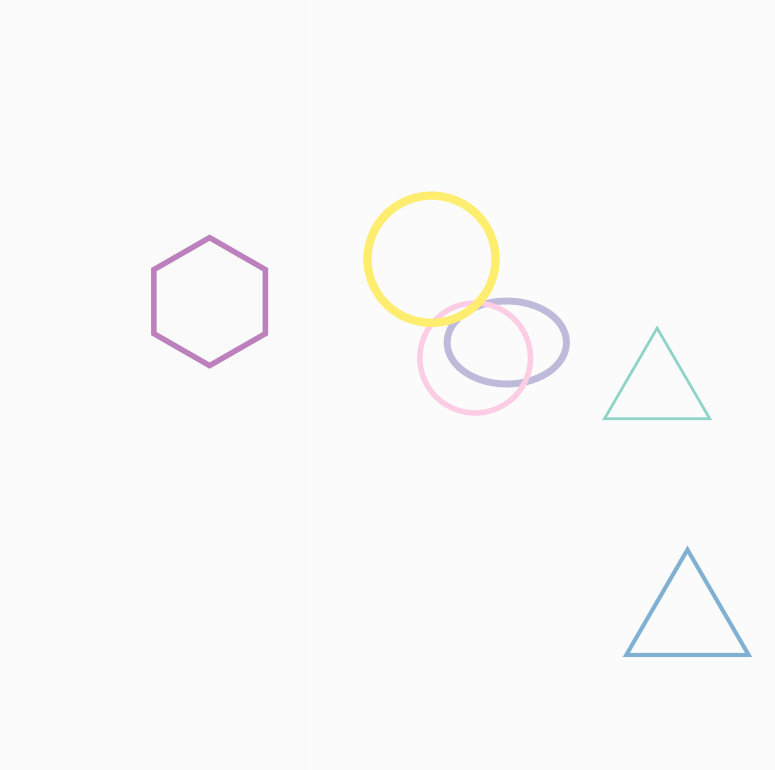[{"shape": "triangle", "thickness": 1, "radius": 0.39, "center": [0.848, 0.495]}, {"shape": "oval", "thickness": 2.5, "radius": 0.38, "center": [0.654, 0.555]}, {"shape": "triangle", "thickness": 1.5, "radius": 0.46, "center": [0.887, 0.195]}, {"shape": "circle", "thickness": 2, "radius": 0.36, "center": [0.613, 0.535]}, {"shape": "hexagon", "thickness": 2, "radius": 0.42, "center": [0.27, 0.608]}, {"shape": "circle", "thickness": 3, "radius": 0.41, "center": [0.557, 0.663]}]